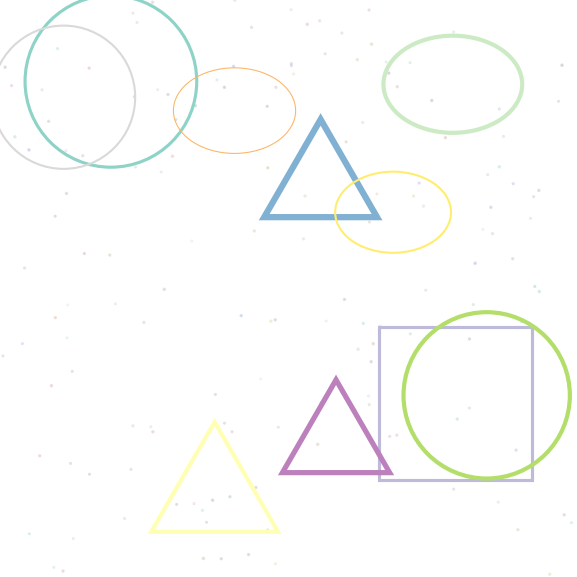[{"shape": "circle", "thickness": 1.5, "radius": 0.74, "center": [0.192, 0.858]}, {"shape": "triangle", "thickness": 2, "radius": 0.63, "center": [0.372, 0.142]}, {"shape": "square", "thickness": 1.5, "radius": 0.66, "center": [0.789, 0.301]}, {"shape": "triangle", "thickness": 3, "radius": 0.56, "center": [0.555, 0.68]}, {"shape": "oval", "thickness": 0.5, "radius": 0.53, "center": [0.406, 0.808]}, {"shape": "circle", "thickness": 2, "radius": 0.72, "center": [0.843, 0.315]}, {"shape": "circle", "thickness": 1, "radius": 0.62, "center": [0.11, 0.831]}, {"shape": "triangle", "thickness": 2.5, "radius": 0.54, "center": [0.582, 0.234]}, {"shape": "oval", "thickness": 2, "radius": 0.6, "center": [0.784, 0.853]}, {"shape": "oval", "thickness": 1, "radius": 0.5, "center": [0.681, 0.632]}]